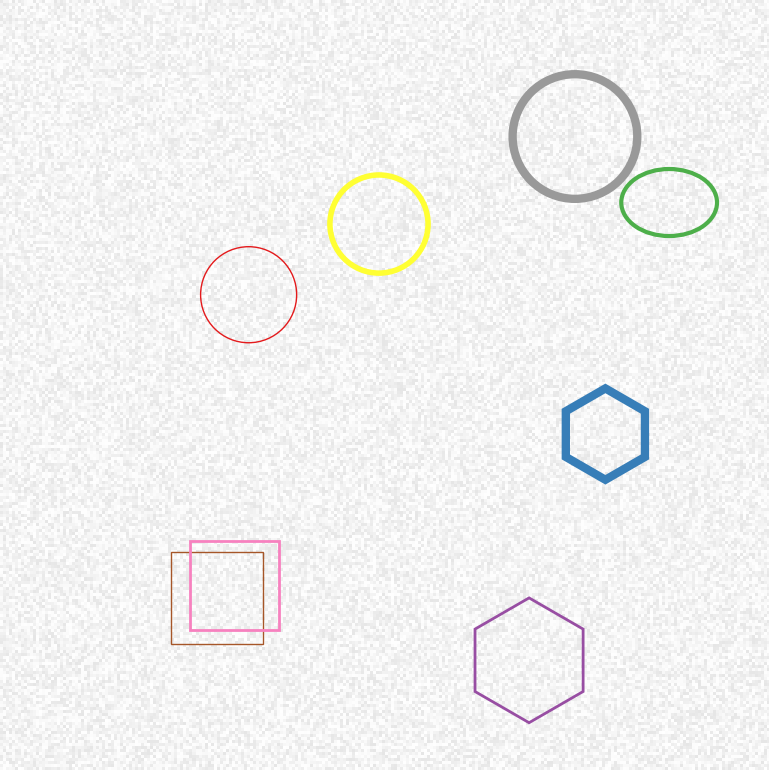[{"shape": "circle", "thickness": 0.5, "radius": 0.31, "center": [0.323, 0.617]}, {"shape": "hexagon", "thickness": 3, "radius": 0.3, "center": [0.786, 0.436]}, {"shape": "oval", "thickness": 1.5, "radius": 0.31, "center": [0.869, 0.737]}, {"shape": "hexagon", "thickness": 1, "radius": 0.41, "center": [0.687, 0.142]}, {"shape": "circle", "thickness": 2, "radius": 0.32, "center": [0.492, 0.709]}, {"shape": "square", "thickness": 0.5, "radius": 0.3, "center": [0.282, 0.223]}, {"shape": "square", "thickness": 1, "radius": 0.29, "center": [0.304, 0.24]}, {"shape": "circle", "thickness": 3, "radius": 0.4, "center": [0.747, 0.823]}]